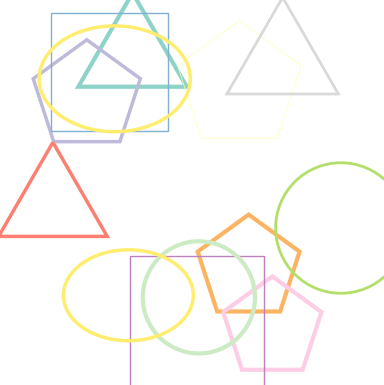[{"shape": "triangle", "thickness": 3, "radius": 0.81, "center": [0.344, 0.856]}, {"shape": "pentagon", "thickness": 0.5, "radius": 0.84, "center": [0.622, 0.778]}, {"shape": "pentagon", "thickness": 2.5, "radius": 0.73, "center": [0.225, 0.75]}, {"shape": "triangle", "thickness": 2.5, "radius": 0.81, "center": [0.137, 0.467]}, {"shape": "square", "thickness": 1, "radius": 0.76, "center": [0.284, 0.813]}, {"shape": "pentagon", "thickness": 3, "radius": 0.7, "center": [0.646, 0.303]}, {"shape": "circle", "thickness": 2, "radius": 0.85, "center": [0.885, 0.408]}, {"shape": "pentagon", "thickness": 3, "radius": 0.67, "center": [0.707, 0.148]}, {"shape": "triangle", "thickness": 2, "radius": 0.84, "center": [0.734, 0.84]}, {"shape": "square", "thickness": 1, "radius": 0.87, "center": [0.512, 0.162]}, {"shape": "circle", "thickness": 3, "radius": 0.73, "center": [0.517, 0.228]}, {"shape": "oval", "thickness": 2.5, "radius": 0.84, "center": [0.334, 0.233]}, {"shape": "oval", "thickness": 2.5, "radius": 0.98, "center": [0.298, 0.795]}]